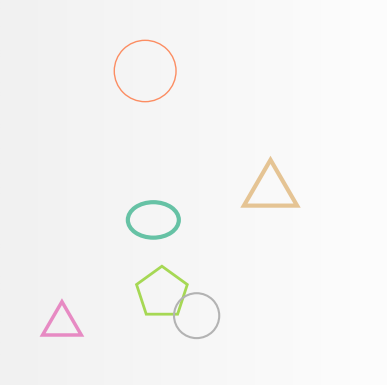[{"shape": "oval", "thickness": 3, "radius": 0.33, "center": [0.396, 0.429]}, {"shape": "circle", "thickness": 1, "radius": 0.4, "center": [0.375, 0.816]}, {"shape": "triangle", "thickness": 2.5, "radius": 0.29, "center": [0.16, 0.159]}, {"shape": "pentagon", "thickness": 2, "radius": 0.34, "center": [0.418, 0.24]}, {"shape": "triangle", "thickness": 3, "radius": 0.4, "center": [0.698, 0.506]}, {"shape": "circle", "thickness": 1.5, "radius": 0.29, "center": [0.507, 0.18]}]